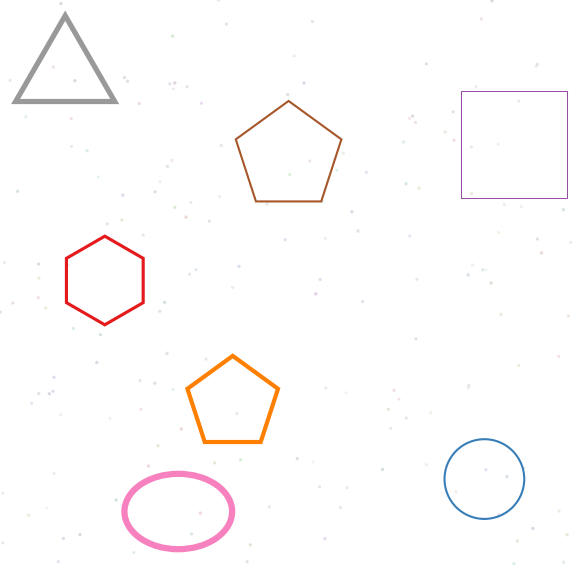[{"shape": "hexagon", "thickness": 1.5, "radius": 0.38, "center": [0.181, 0.513]}, {"shape": "circle", "thickness": 1, "radius": 0.35, "center": [0.839, 0.17]}, {"shape": "square", "thickness": 0.5, "radius": 0.46, "center": [0.89, 0.749]}, {"shape": "pentagon", "thickness": 2, "radius": 0.41, "center": [0.403, 0.3]}, {"shape": "pentagon", "thickness": 1, "radius": 0.48, "center": [0.5, 0.728]}, {"shape": "oval", "thickness": 3, "radius": 0.47, "center": [0.309, 0.113]}, {"shape": "triangle", "thickness": 2.5, "radius": 0.5, "center": [0.113, 0.873]}]